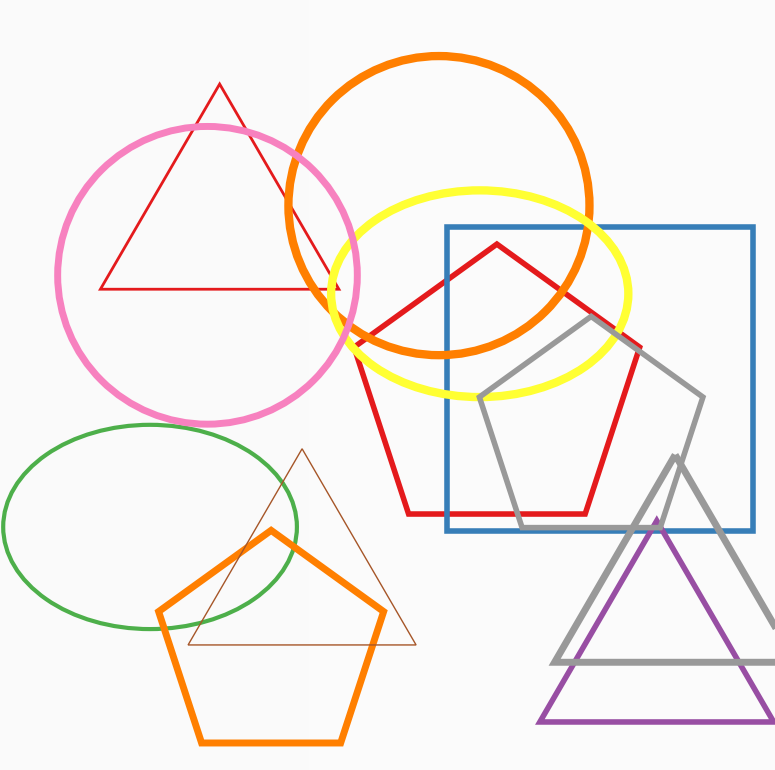[{"shape": "pentagon", "thickness": 2, "radius": 0.97, "center": [0.641, 0.489]}, {"shape": "triangle", "thickness": 1, "radius": 0.89, "center": [0.283, 0.713]}, {"shape": "square", "thickness": 2, "radius": 0.99, "center": [0.774, 0.508]}, {"shape": "oval", "thickness": 1.5, "radius": 0.95, "center": [0.194, 0.316]}, {"shape": "triangle", "thickness": 2, "radius": 0.87, "center": [0.847, 0.149]}, {"shape": "circle", "thickness": 3, "radius": 0.97, "center": [0.566, 0.733]}, {"shape": "pentagon", "thickness": 2.5, "radius": 0.76, "center": [0.35, 0.159]}, {"shape": "oval", "thickness": 3, "radius": 0.96, "center": [0.619, 0.619]}, {"shape": "triangle", "thickness": 0.5, "radius": 0.85, "center": [0.39, 0.247]}, {"shape": "circle", "thickness": 2.5, "radius": 0.97, "center": [0.268, 0.642]}, {"shape": "triangle", "thickness": 2.5, "radius": 0.9, "center": [0.871, 0.23]}, {"shape": "pentagon", "thickness": 2, "radius": 0.76, "center": [0.763, 0.437]}]